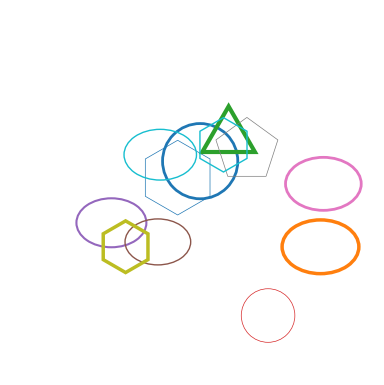[{"shape": "hexagon", "thickness": 0.5, "radius": 0.49, "center": [0.461, 0.539]}, {"shape": "circle", "thickness": 2, "radius": 0.49, "center": [0.52, 0.581]}, {"shape": "oval", "thickness": 2.5, "radius": 0.5, "center": [0.832, 0.359]}, {"shape": "triangle", "thickness": 3, "radius": 0.39, "center": [0.594, 0.645]}, {"shape": "circle", "thickness": 0.5, "radius": 0.35, "center": [0.696, 0.18]}, {"shape": "oval", "thickness": 1.5, "radius": 0.45, "center": [0.289, 0.421]}, {"shape": "oval", "thickness": 1, "radius": 0.43, "center": [0.41, 0.372]}, {"shape": "oval", "thickness": 2, "radius": 0.49, "center": [0.84, 0.522]}, {"shape": "pentagon", "thickness": 0.5, "radius": 0.42, "center": [0.641, 0.61]}, {"shape": "hexagon", "thickness": 2.5, "radius": 0.34, "center": [0.326, 0.359]}, {"shape": "hexagon", "thickness": 1, "radius": 0.35, "center": [0.58, 0.624]}, {"shape": "oval", "thickness": 1, "radius": 0.47, "center": [0.416, 0.598]}]